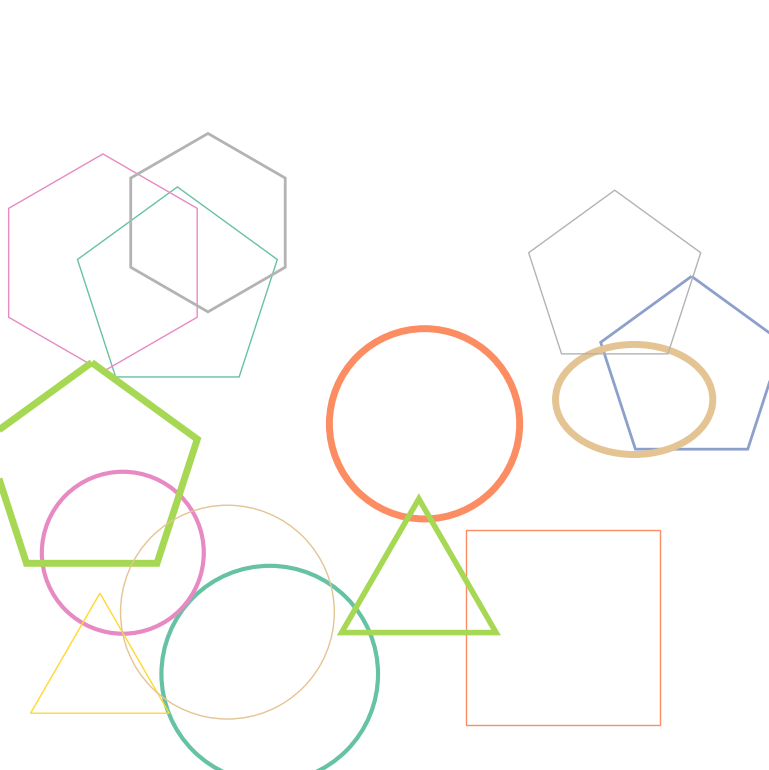[{"shape": "circle", "thickness": 1.5, "radius": 0.7, "center": [0.35, 0.125]}, {"shape": "pentagon", "thickness": 0.5, "radius": 0.68, "center": [0.23, 0.621]}, {"shape": "square", "thickness": 0.5, "radius": 0.63, "center": [0.731, 0.185]}, {"shape": "circle", "thickness": 2.5, "radius": 0.62, "center": [0.551, 0.45]}, {"shape": "pentagon", "thickness": 1, "radius": 0.62, "center": [0.898, 0.517]}, {"shape": "circle", "thickness": 1.5, "radius": 0.53, "center": [0.159, 0.282]}, {"shape": "hexagon", "thickness": 0.5, "radius": 0.71, "center": [0.134, 0.659]}, {"shape": "triangle", "thickness": 2, "radius": 0.58, "center": [0.544, 0.236]}, {"shape": "pentagon", "thickness": 2.5, "radius": 0.72, "center": [0.119, 0.385]}, {"shape": "triangle", "thickness": 0.5, "radius": 0.52, "center": [0.13, 0.126]}, {"shape": "oval", "thickness": 2.5, "radius": 0.51, "center": [0.824, 0.481]}, {"shape": "circle", "thickness": 0.5, "radius": 0.69, "center": [0.295, 0.205]}, {"shape": "hexagon", "thickness": 1, "radius": 0.58, "center": [0.27, 0.711]}, {"shape": "pentagon", "thickness": 0.5, "radius": 0.59, "center": [0.798, 0.635]}]